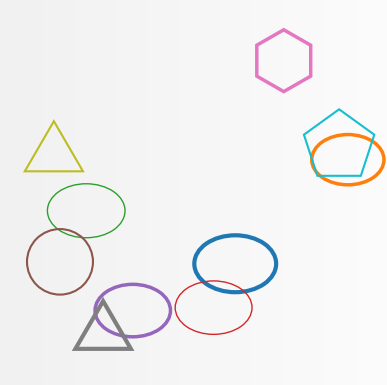[{"shape": "oval", "thickness": 3, "radius": 0.53, "center": [0.607, 0.315]}, {"shape": "oval", "thickness": 2.5, "radius": 0.47, "center": [0.898, 0.585]}, {"shape": "oval", "thickness": 1, "radius": 0.5, "center": [0.222, 0.453]}, {"shape": "oval", "thickness": 1, "radius": 0.5, "center": [0.551, 0.201]}, {"shape": "oval", "thickness": 2.5, "radius": 0.49, "center": [0.343, 0.193]}, {"shape": "circle", "thickness": 1.5, "radius": 0.43, "center": [0.155, 0.32]}, {"shape": "hexagon", "thickness": 2.5, "radius": 0.4, "center": [0.732, 0.842]}, {"shape": "triangle", "thickness": 3, "radius": 0.41, "center": [0.266, 0.135]}, {"shape": "triangle", "thickness": 1.5, "radius": 0.43, "center": [0.139, 0.598]}, {"shape": "pentagon", "thickness": 1.5, "radius": 0.48, "center": [0.875, 0.621]}]